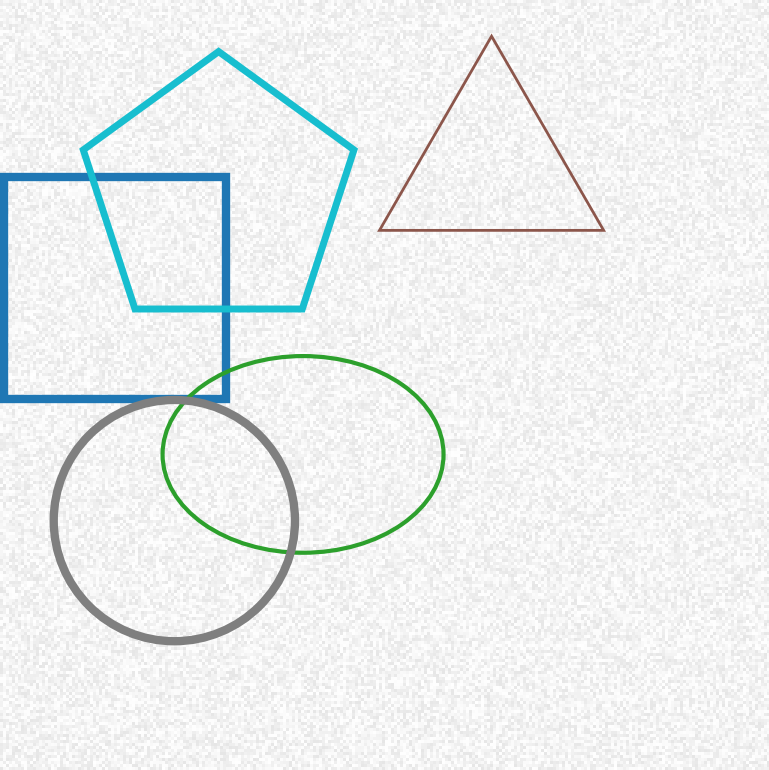[{"shape": "square", "thickness": 3, "radius": 0.72, "center": [0.149, 0.626]}, {"shape": "oval", "thickness": 1.5, "radius": 0.91, "center": [0.394, 0.41]}, {"shape": "triangle", "thickness": 1, "radius": 0.84, "center": [0.638, 0.785]}, {"shape": "circle", "thickness": 3, "radius": 0.78, "center": [0.226, 0.324]}, {"shape": "pentagon", "thickness": 2.5, "radius": 0.92, "center": [0.284, 0.748]}]